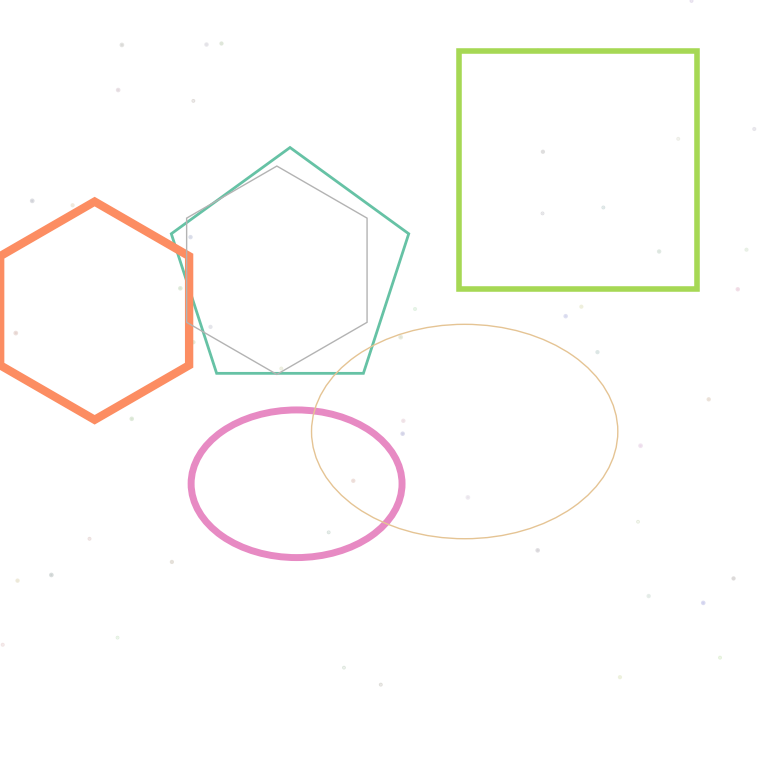[{"shape": "pentagon", "thickness": 1, "radius": 0.81, "center": [0.377, 0.646]}, {"shape": "hexagon", "thickness": 3, "radius": 0.71, "center": [0.123, 0.597]}, {"shape": "oval", "thickness": 2.5, "radius": 0.68, "center": [0.385, 0.372]}, {"shape": "square", "thickness": 2, "radius": 0.77, "center": [0.751, 0.779]}, {"shape": "oval", "thickness": 0.5, "radius": 0.99, "center": [0.603, 0.44]}, {"shape": "hexagon", "thickness": 0.5, "radius": 0.68, "center": [0.36, 0.649]}]